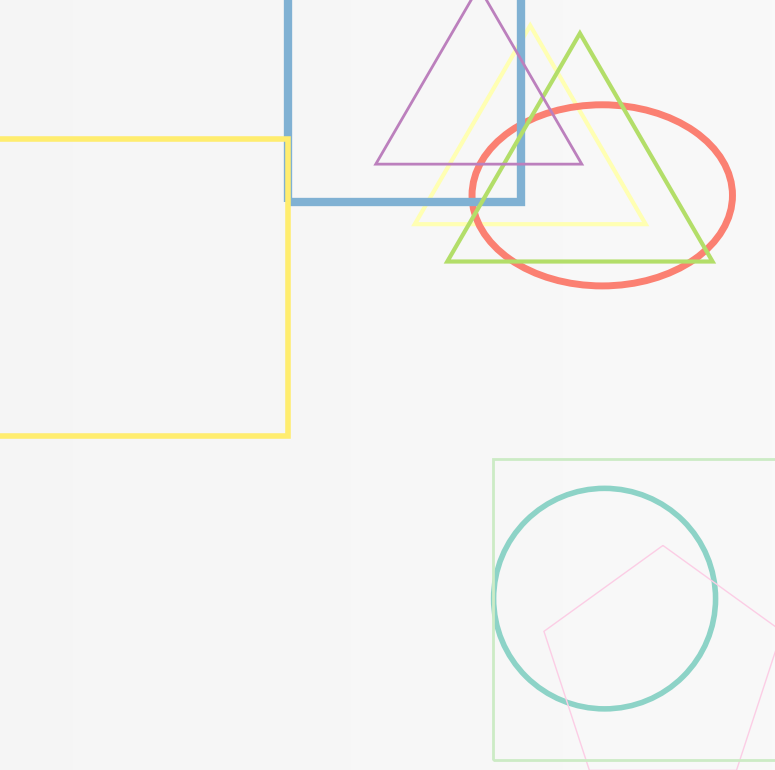[{"shape": "circle", "thickness": 2, "radius": 0.72, "center": [0.78, 0.223]}, {"shape": "triangle", "thickness": 1.5, "radius": 0.86, "center": [0.684, 0.795]}, {"shape": "oval", "thickness": 2.5, "radius": 0.84, "center": [0.777, 0.746]}, {"shape": "square", "thickness": 3, "radius": 0.75, "center": [0.522, 0.888]}, {"shape": "triangle", "thickness": 1.5, "radius": 0.99, "center": [0.748, 0.759]}, {"shape": "pentagon", "thickness": 0.5, "radius": 0.81, "center": [0.855, 0.13]}, {"shape": "triangle", "thickness": 1, "radius": 0.77, "center": [0.618, 0.864]}, {"shape": "square", "thickness": 1, "radius": 0.98, "center": [0.831, 0.208]}, {"shape": "square", "thickness": 2, "radius": 0.97, "center": [0.178, 0.626]}]